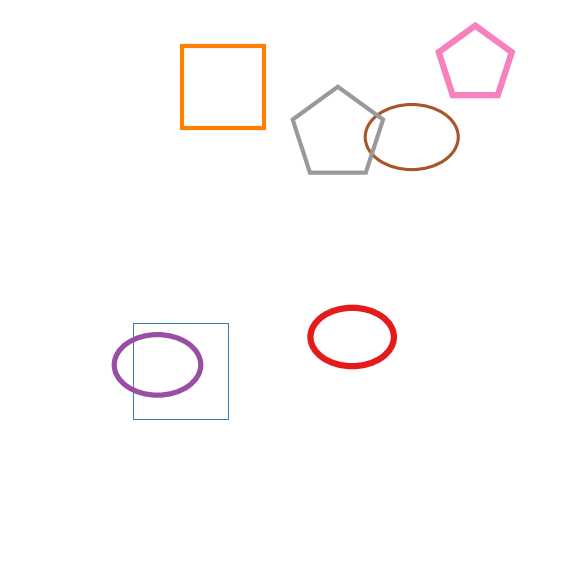[{"shape": "oval", "thickness": 3, "radius": 0.36, "center": [0.61, 0.416]}, {"shape": "square", "thickness": 0.5, "radius": 0.42, "center": [0.313, 0.357]}, {"shape": "oval", "thickness": 2.5, "radius": 0.37, "center": [0.273, 0.367]}, {"shape": "square", "thickness": 2, "radius": 0.36, "center": [0.385, 0.848]}, {"shape": "oval", "thickness": 1.5, "radius": 0.4, "center": [0.713, 0.762]}, {"shape": "pentagon", "thickness": 3, "radius": 0.33, "center": [0.823, 0.888]}, {"shape": "pentagon", "thickness": 2, "radius": 0.41, "center": [0.585, 0.767]}]